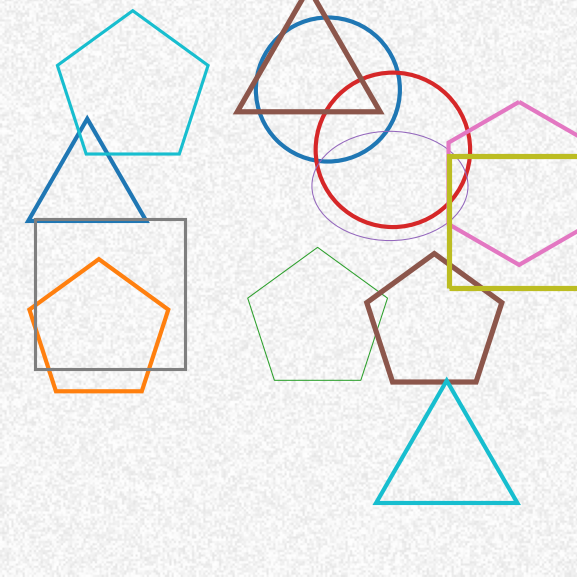[{"shape": "circle", "thickness": 2, "radius": 0.62, "center": [0.568, 0.844]}, {"shape": "triangle", "thickness": 2, "radius": 0.59, "center": [0.151, 0.676]}, {"shape": "pentagon", "thickness": 2, "radius": 0.63, "center": [0.171, 0.424]}, {"shape": "pentagon", "thickness": 0.5, "radius": 0.64, "center": [0.55, 0.444]}, {"shape": "circle", "thickness": 2, "radius": 0.67, "center": [0.68, 0.74]}, {"shape": "oval", "thickness": 0.5, "radius": 0.68, "center": [0.675, 0.677]}, {"shape": "triangle", "thickness": 2.5, "radius": 0.71, "center": [0.535, 0.877]}, {"shape": "pentagon", "thickness": 2.5, "radius": 0.61, "center": [0.752, 0.437]}, {"shape": "hexagon", "thickness": 2, "radius": 0.71, "center": [0.899, 0.682]}, {"shape": "square", "thickness": 1.5, "radius": 0.65, "center": [0.19, 0.491]}, {"shape": "square", "thickness": 2.5, "radius": 0.57, "center": [0.891, 0.615]}, {"shape": "triangle", "thickness": 2, "radius": 0.71, "center": [0.774, 0.199]}, {"shape": "pentagon", "thickness": 1.5, "radius": 0.69, "center": [0.23, 0.843]}]